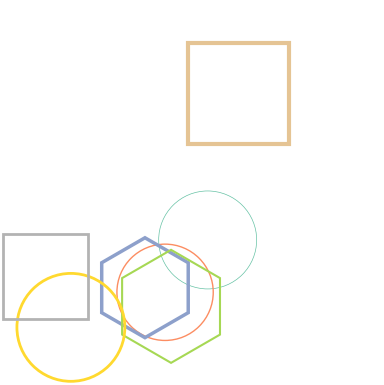[{"shape": "circle", "thickness": 0.5, "radius": 0.64, "center": [0.539, 0.377]}, {"shape": "circle", "thickness": 1, "radius": 0.63, "center": [0.429, 0.241]}, {"shape": "hexagon", "thickness": 2.5, "radius": 0.65, "center": [0.377, 0.253]}, {"shape": "hexagon", "thickness": 1.5, "radius": 0.73, "center": [0.444, 0.204]}, {"shape": "circle", "thickness": 2, "radius": 0.7, "center": [0.184, 0.15]}, {"shape": "square", "thickness": 3, "radius": 0.66, "center": [0.618, 0.756]}, {"shape": "square", "thickness": 2, "radius": 0.55, "center": [0.117, 0.282]}]